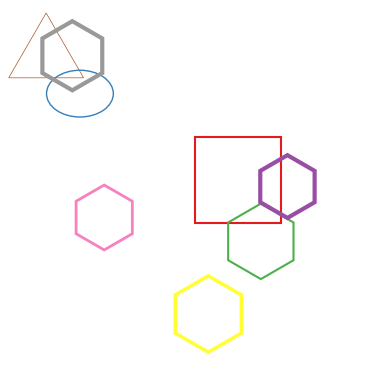[{"shape": "square", "thickness": 1.5, "radius": 0.56, "center": [0.618, 0.533]}, {"shape": "oval", "thickness": 1, "radius": 0.43, "center": [0.208, 0.757]}, {"shape": "hexagon", "thickness": 1.5, "radius": 0.49, "center": [0.677, 0.373]}, {"shape": "hexagon", "thickness": 3, "radius": 0.41, "center": [0.747, 0.515]}, {"shape": "hexagon", "thickness": 2.5, "radius": 0.5, "center": [0.541, 0.184]}, {"shape": "triangle", "thickness": 0.5, "radius": 0.56, "center": [0.12, 0.854]}, {"shape": "hexagon", "thickness": 2, "radius": 0.42, "center": [0.271, 0.435]}, {"shape": "hexagon", "thickness": 3, "radius": 0.45, "center": [0.188, 0.855]}]